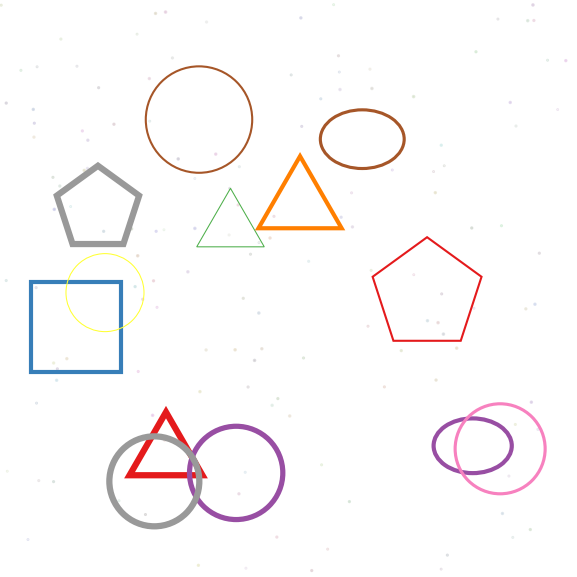[{"shape": "triangle", "thickness": 3, "radius": 0.36, "center": [0.287, 0.213]}, {"shape": "pentagon", "thickness": 1, "radius": 0.5, "center": [0.74, 0.489]}, {"shape": "square", "thickness": 2, "radius": 0.39, "center": [0.132, 0.433]}, {"shape": "triangle", "thickness": 0.5, "radius": 0.34, "center": [0.399, 0.605]}, {"shape": "oval", "thickness": 2, "radius": 0.34, "center": [0.819, 0.227]}, {"shape": "circle", "thickness": 2.5, "radius": 0.4, "center": [0.409, 0.18]}, {"shape": "triangle", "thickness": 2, "radius": 0.42, "center": [0.52, 0.645]}, {"shape": "circle", "thickness": 0.5, "radius": 0.34, "center": [0.182, 0.492]}, {"shape": "oval", "thickness": 1.5, "radius": 0.36, "center": [0.627, 0.758]}, {"shape": "circle", "thickness": 1, "radius": 0.46, "center": [0.345, 0.792]}, {"shape": "circle", "thickness": 1.5, "radius": 0.39, "center": [0.866, 0.222]}, {"shape": "circle", "thickness": 3, "radius": 0.39, "center": [0.267, 0.166]}, {"shape": "pentagon", "thickness": 3, "radius": 0.37, "center": [0.17, 0.637]}]